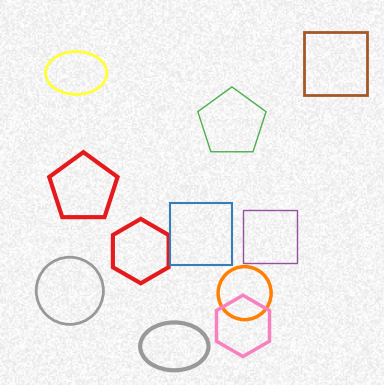[{"shape": "hexagon", "thickness": 3, "radius": 0.42, "center": [0.366, 0.348]}, {"shape": "pentagon", "thickness": 3, "radius": 0.47, "center": [0.217, 0.511]}, {"shape": "square", "thickness": 1.5, "radius": 0.4, "center": [0.522, 0.391]}, {"shape": "pentagon", "thickness": 1, "radius": 0.47, "center": [0.602, 0.681]}, {"shape": "square", "thickness": 1, "radius": 0.35, "center": [0.701, 0.385]}, {"shape": "circle", "thickness": 2.5, "radius": 0.34, "center": [0.635, 0.239]}, {"shape": "oval", "thickness": 2, "radius": 0.4, "center": [0.198, 0.81]}, {"shape": "square", "thickness": 2, "radius": 0.41, "center": [0.871, 0.835]}, {"shape": "hexagon", "thickness": 2.5, "radius": 0.4, "center": [0.631, 0.154]}, {"shape": "circle", "thickness": 2, "radius": 0.44, "center": [0.181, 0.245]}, {"shape": "oval", "thickness": 3, "radius": 0.44, "center": [0.453, 0.1]}]